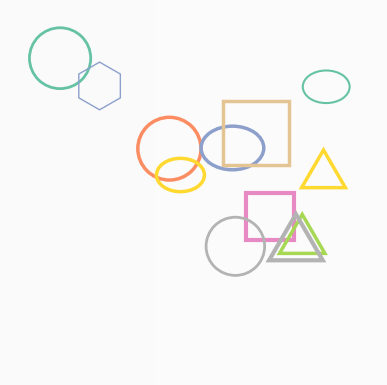[{"shape": "circle", "thickness": 2, "radius": 0.4, "center": [0.155, 0.849]}, {"shape": "oval", "thickness": 1.5, "radius": 0.3, "center": [0.842, 0.775]}, {"shape": "circle", "thickness": 2.5, "radius": 0.41, "center": [0.437, 0.614]}, {"shape": "oval", "thickness": 2.5, "radius": 0.4, "center": [0.6, 0.616]}, {"shape": "hexagon", "thickness": 1, "radius": 0.31, "center": [0.257, 0.777]}, {"shape": "square", "thickness": 3, "radius": 0.31, "center": [0.698, 0.438]}, {"shape": "triangle", "thickness": 2.5, "radius": 0.34, "center": [0.78, 0.376]}, {"shape": "oval", "thickness": 2.5, "radius": 0.31, "center": [0.466, 0.545]}, {"shape": "triangle", "thickness": 2.5, "radius": 0.33, "center": [0.835, 0.545]}, {"shape": "square", "thickness": 2.5, "radius": 0.42, "center": [0.661, 0.654]}, {"shape": "triangle", "thickness": 3, "radius": 0.4, "center": [0.764, 0.364]}, {"shape": "circle", "thickness": 2, "radius": 0.38, "center": [0.607, 0.36]}]